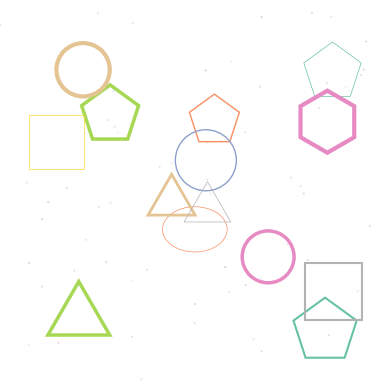[{"shape": "pentagon", "thickness": 1.5, "radius": 0.43, "center": [0.844, 0.141]}, {"shape": "pentagon", "thickness": 0.5, "radius": 0.39, "center": [0.864, 0.813]}, {"shape": "oval", "thickness": 0.5, "radius": 0.42, "center": [0.506, 0.404]}, {"shape": "pentagon", "thickness": 1, "radius": 0.34, "center": [0.557, 0.687]}, {"shape": "circle", "thickness": 1, "radius": 0.4, "center": [0.535, 0.584]}, {"shape": "hexagon", "thickness": 3, "radius": 0.4, "center": [0.85, 0.684]}, {"shape": "circle", "thickness": 2.5, "radius": 0.34, "center": [0.696, 0.333]}, {"shape": "pentagon", "thickness": 2.5, "radius": 0.39, "center": [0.286, 0.702]}, {"shape": "triangle", "thickness": 2.5, "radius": 0.46, "center": [0.205, 0.176]}, {"shape": "square", "thickness": 0.5, "radius": 0.35, "center": [0.147, 0.631]}, {"shape": "triangle", "thickness": 2, "radius": 0.35, "center": [0.446, 0.477]}, {"shape": "circle", "thickness": 3, "radius": 0.35, "center": [0.216, 0.819]}, {"shape": "square", "thickness": 1.5, "radius": 0.37, "center": [0.868, 0.242]}, {"shape": "triangle", "thickness": 0.5, "radius": 0.35, "center": [0.539, 0.458]}]